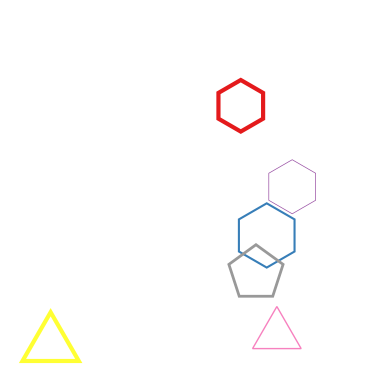[{"shape": "hexagon", "thickness": 3, "radius": 0.33, "center": [0.625, 0.725]}, {"shape": "hexagon", "thickness": 1.5, "radius": 0.42, "center": [0.693, 0.388]}, {"shape": "hexagon", "thickness": 0.5, "radius": 0.35, "center": [0.759, 0.515]}, {"shape": "triangle", "thickness": 3, "radius": 0.42, "center": [0.132, 0.105]}, {"shape": "triangle", "thickness": 1, "radius": 0.36, "center": [0.719, 0.131]}, {"shape": "pentagon", "thickness": 2, "radius": 0.37, "center": [0.665, 0.29]}]